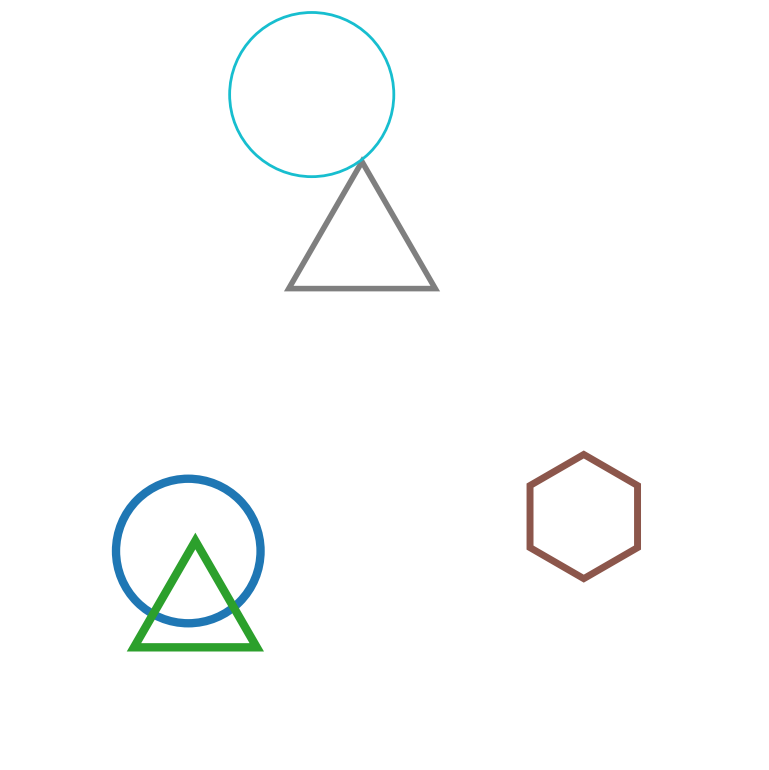[{"shape": "circle", "thickness": 3, "radius": 0.47, "center": [0.245, 0.284]}, {"shape": "triangle", "thickness": 3, "radius": 0.46, "center": [0.254, 0.205]}, {"shape": "hexagon", "thickness": 2.5, "radius": 0.4, "center": [0.758, 0.329]}, {"shape": "triangle", "thickness": 2, "radius": 0.55, "center": [0.47, 0.68]}, {"shape": "circle", "thickness": 1, "radius": 0.53, "center": [0.405, 0.877]}]